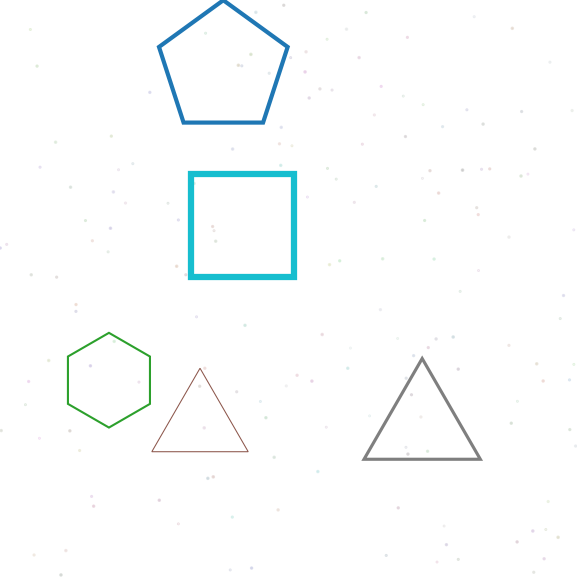[{"shape": "pentagon", "thickness": 2, "radius": 0.59, "center": [0.387, 0.882]}, {"shape": "hexagon", "thickness": 1, "radius": 0.41, "center": [0.189, 0.341]}, {"shape": "triangle", "thickness": 0.5, "radius": 0.48, "center": [0.346, 0.265]}, {"shape": "triangle", "thickness": 1.5, "radius": 0.58, "center": [0.731, 0.262]}, {"shape": "square", "thickness": 3, "radius": 0.45, "center": [0.42, 0.608]}]